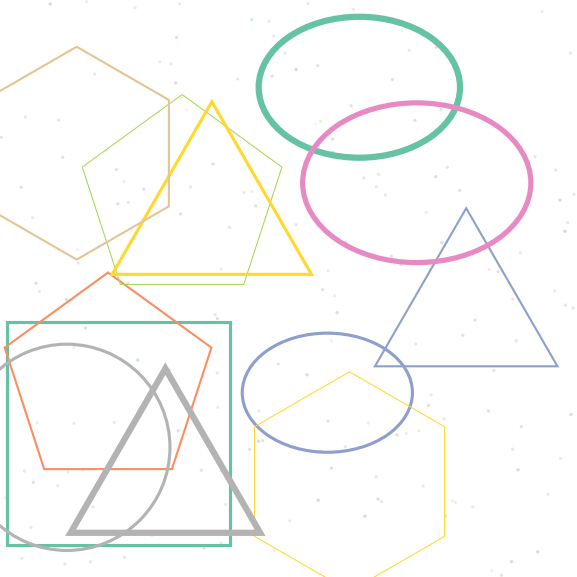[{"shape": "square", "thickness": 1.5, "radius": 0.96, "center": [0.205, 0.249]}, {"shape": "oval", "thickness": 3, "radius": 0.87, "center": [0.622, 0.848]}, {"shape": "pentagon", "thickness": 1, "radius": 0.94, "center": [0.187, 0.339]}, {"shape": "oval", "thickness": 1.5, "radius": 0.74, "center": [0.567, 0.319]}, {"shape": "triangle", "thickness": 1, "radius": 0.91, "center": [0.807, 0.456]}, {"shape": "oval", "thickness": 2.5, "radius": 0.99, "center": [0.722, 0.683]}, {"shape": "pentagon", "thickness": 0.5, "radius": 0.91, "center": [0.315, 0.654]}, {"shape": "hexagon", "thickness": 0.5, "radius": 0.95, "center": [0.605, 0.165]}, {"shape": "triangle", "thickness": 1.5, "radius": 1.0, "center": [0.367, 0.624]}, {"shape": "hexagon", "thickness": 1, "radius": 0.92, "center": [0.133, 0.734]}, {"shape": "triangle", "thickness": 3, "radius": 0.95, "center": [0.286, 0.171]}, {"shape": "circle", "thickness": 1.5, "radius": 0.89, "center": [0.116, 0.225]}]